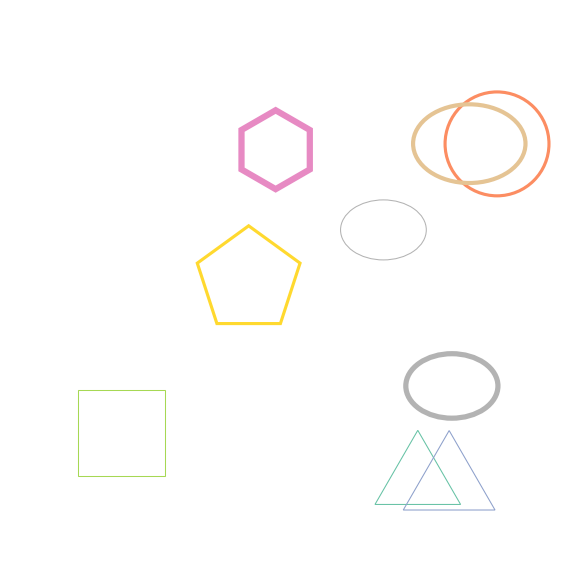[{"shape": "triangle", "thickness": 0.5, "radius": 0.43, "center": [0.723, 0.168]}, {"shape": "circle", "thickness": 1.5, "radius": 0.45, "center": [0.861, 0.75]}, {"shape": "triangle", "thickness": 0.5, "radius": 0.46, "center": [0.778, 0.162]}, {"shape": "hexagon", "thickness": 3, "radius": 0.34, "center": [0.477, 0.74]}, {"shape": "square", "thickness": 0.5, "radius": 0.37, "center": [0.21, 0.249]}, {"shape": "pentagon", "thickness": 1.5, "radius": 0.47, "center": [0.431, 0.515]}, {"shape": "oval", "thickness": 2, "radius": 0.49, "center": [0.813, 0.75]}, {"shape": "oval", "thickness": 0.5, "radius": 0.37, "center": [0.664, 0.601]}, {"shape": "oval", "thickness": 2.5, "radius": 0.4, "center": [0.782, 0.331]}]